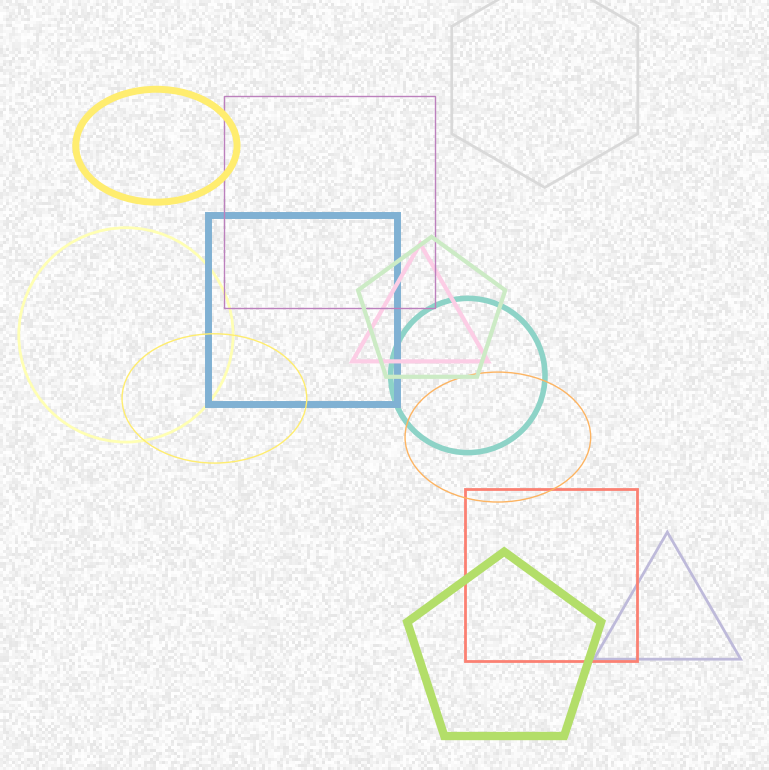[{"shape": "circle", "thickness": 2, "radius": 0.5, "center": [0.608, 0.512]}, {"shape": "circle", "thickness": 1, "radius": 0.7, "center": [0.164, 0.565]}, {"shape": "triangle", "thickness": 1, "radius": 0.55, "center": [0.867, 0.199]}, {"shape": "square", "thickness": 1, "radius": 0.56, "center": [0.716, 0.253]}, {"shape": "square", "thickness": 2.5, "radius": 0.62, "center": [0.393, 0.598]}, {"shape": "oval", "thickness": 0.5, "radius": 0.6, "center": [0.647, 0.432]}, {"shape": "pentagon", "thickness": 3, "radius": 0.66, "center": [0.655, 0.151]}, {"shape": "triangle", "thickness": 1.5, "radius": 0.51, "center": [0.546, 0.582]}, {"shape": "hexagon", "thickness": 1, "radius": 0.7, "center": [0.708, 0.896]}, {"shape": "square", "thickness": 0.5, "radius": 0.69, "center": [0.428, 0.738]}, {"shape": "pentagon", "thickness": 1.5, "radius": 0.5, "center": [0.561, 0.592]}, {"shape": "oval", "thickness": 2.5, "radius": 0.52, "center": [0.203, 0.811]}, {"shape": "oval", "thickness": 0.5, "radius": 0.6, "center": [0.278, 0.483]}]